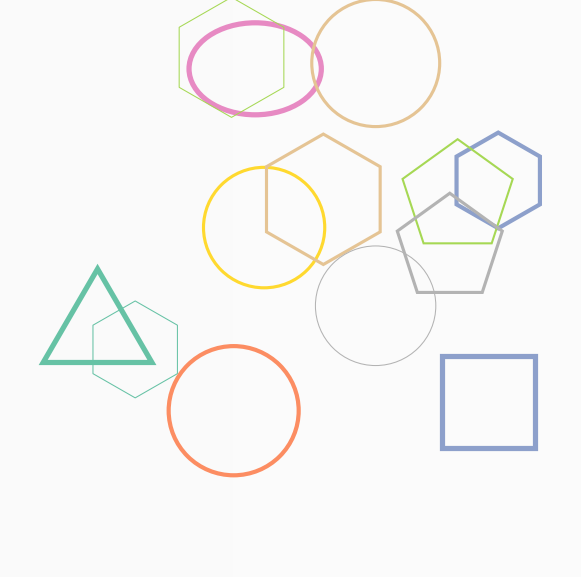[{"shape": "triangle", "thickness": 2.5, "radius": 0.54, "center": [0.168, 0.425]}, {"shape": "hexagon", "thickness": 0.5, "radius": 0.42, "center": [0.233, 0.394]}, {"shape": "circle", "thickness": 2, "radius": 0.56, "center": [0.402, 0.288]}, {"shape": "hexagon", "thickness": 2, "radius": 0.41, "center": [0.857, 0.687]}, {"shape": "square", "thickness": 2.5, "radius": 0.4, "center": [0.84, 0.303]}, {"shape": "oval", "thickness": 2.5, "radius": 0.57, "center": [0.439, 0.88]}, {"shape": "hexagon", "thickness": 0.5, "radius": 0.52, "center": [0.398, 0.9]}, {"shape": "pentagon", "thickness": 1, "radius": 0.5, "center": [0.787, 0.658]}, {"shape": "circle", "thickness": 1.5, "radius": 0.52, "center": [0.454, 0.605]}, {"shape": "circle", "thickness": 1.5, "radius": 0.55, "center": [0.646, 0.89]}, {"shape": "hexagon", "thickness": 1.5, "radius": 0.56, "center": [0.556, 0.654]}, {"shape": "circle", "thickness": 0.5, "radius": 0.52, "center": [0.646, 0.47]}, {"shape": "pentagon", "thickness": 1.5, "radius": 0.47, "center": [0.774, 0.57]}]